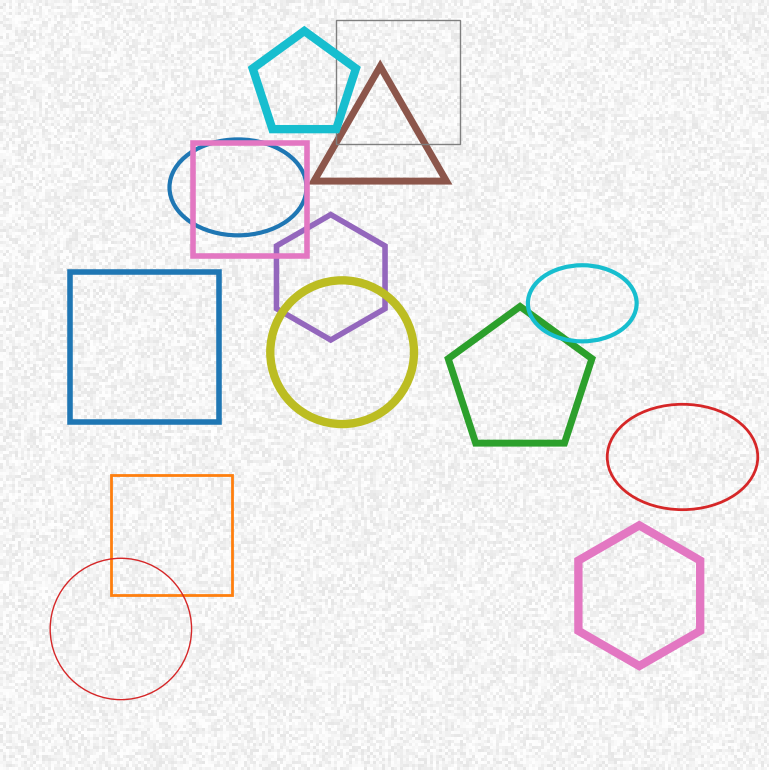[{"shape": "oval", "thickness": 1.5, "radius": 0.44, "center": [0.309, 0.757]}, {"shape": "square", "thickness": 2, "radius": 0.49, "center": [0.188, 0.549]}, {"shape": "square", "thickness": 1, "radius": 0.39, "center": [0.223, 0.305]}, {"shape": "pentagon", "thickness": 2.5, "radius": 0.49, "center": [0.675, 0.504]}, {"shape": "circle", "thickness": 0.5, "radius": 0.46, "center": [0.157, 0.183]}, {"shape": "oval", "thickness": 1, "radius": 0.49, "center": [0.886, 0.407]}, {"shape": "hexagon", "thickness": 2, "radius": 0.41, "center": [0.43, 0.64]}, {"shape": "triangle", "thickness": 2.5, "radius": 0.5, "center": [0.494, 0.814]}, {"shape": "hexagon", "thickness": 3, "radius": 0.46, "center": [0.83, 0.226]}, {"shape": "square", "thickness": 2, "radius": 0.37, "center": [0.324, 0.741]}, {"shape": "square", "thickness": 0.5, "radius": 0.4, "center": [0.518, 0.894]}, {"shape": "circle", "thickness": 3, "radius": 0.47, "center": [0.444, 0.543]}, {"shape": "pentagon", "thickness": 3, "radius": 0.35, "center": [0.395, 0.889]}, {"shape": "oval", "thickness": 1.5, "radius": 0.35, "center": [0.756, 0.606]}]